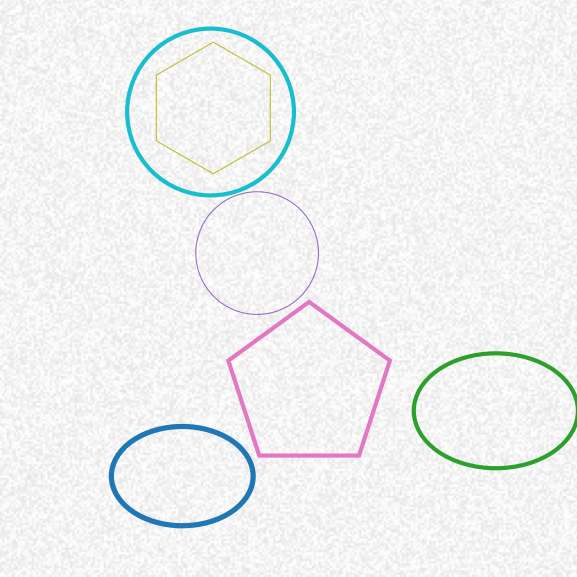[{"shape": "oval", "thickness": 2.5, "radius": 0.61, "center": [0.316, 0.175]}, {"shape": "oval", "thickness": 2, "radius": 0.71, "center": [0.859, 0.288]}, {"shape": "circle", "thickness": 0.5, "radius": 0.53, "center": [0.445, 0.561]}, {"shape": "pentagon", "thickness": 2, "radius": 0.74, "center": [0.535, 0.329]}, {"shape": "hexagon", "thickness": 0.5, "radius": 0.57, "center": [0.369, 0.812]}, {"shape": "circle", "thickness": 2, "radius": 0.72, "center": [0.365, 0.805]}]